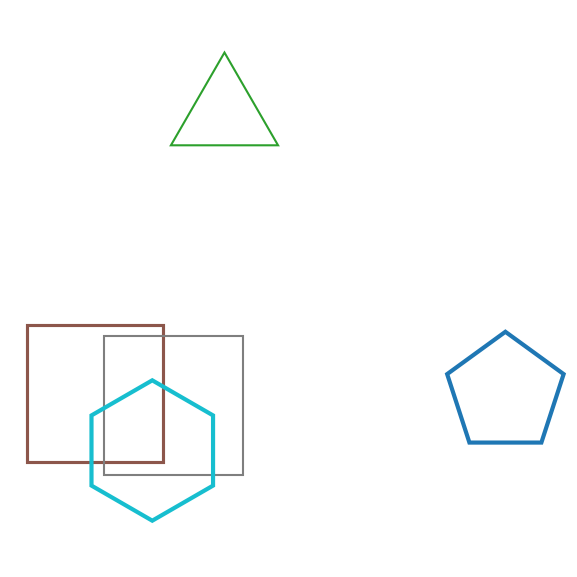[{"shape": "pentagon", "thickness": 2, "radius": 0.53, "center": [0.875, 0.319]}, {"shape": "triangle", "thickness": 1, "radius": 0.54, "center": [0.389, 0.801]}, {"shape": "square", "thickness": 1.5, "radius": 0.59, "center": [0.165, 0.317]}, {"shape": "square", "thickness": 1, "radius": 0.6, "center": [0.3, 0.297]}, {"shape": "hexagon", "thickness": 2, "radius": 0.61, "center": [0.264, 0.219]}]